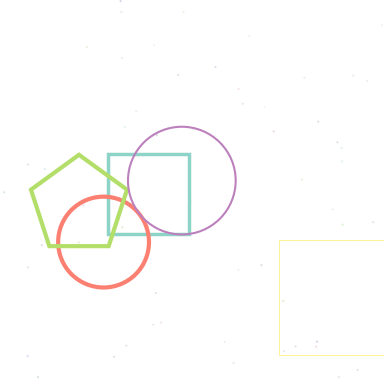[{"shape": "square", "thickness": 2.5, "radius": 0.52, "center": [0.385, 0.496]}, {"shape": "circle", "thickness": 3, "radius": 0.59, "center": [0.269, 0.371]}, {"shape": "pentagon", "thickness": 3, "radius": 0.66, "center": [0.205, 0.467]}, {"shape": "circle", "thickness": 1.5, "radius": 0.7, "center": [0.472, 0.531]}, {"shape": "square", "thickness": 0.5, "radius": 0.75, "center": [0.875, 0.228]}]